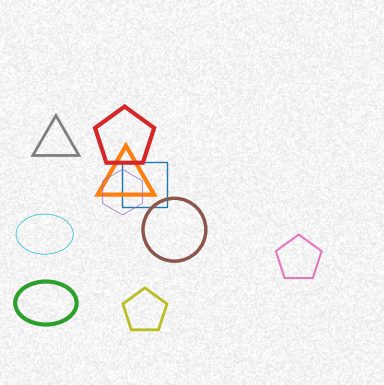[{"shape": "square", "thickness": 1, "radius": 0.29, "center": [0.376, 0.52]}, {"shape": "triangle", "thickness": 3, "radius": 0.42, "center": [0.327, 0.537]}, {"shape": "oval", "thickness": 3, "radius": 0.4, "center": [0.119, 0.213]}, {"shape": "pentagon", "thickness": 3, "radius": 0.4, "center": [0.324, 0.643]}, {"shape": "hexagon", "thickness": 0.5, "radius": 0.3, "center": [0.318, 0.501]}, {"shape": "circle", "thickness": 2.5, "radius": 0.41, "center": [0.453, 0.403]}, {"shape": "pentagon", "thickness": 1.5, "radius": 0.31, "center": [0.776, 0.328]}, {"shape": "triangle", "thickness": 2, "radius": 0.35, "center": [0.145, 0.631]}, {"shape": "pentagon", "thickness": 2, "radius": 0.3, "center": [0.376, 0.192]}, {"shape": "oval", "thickness": 0.5, "radius": 0.37, "center": [0.116, 0.392]}]